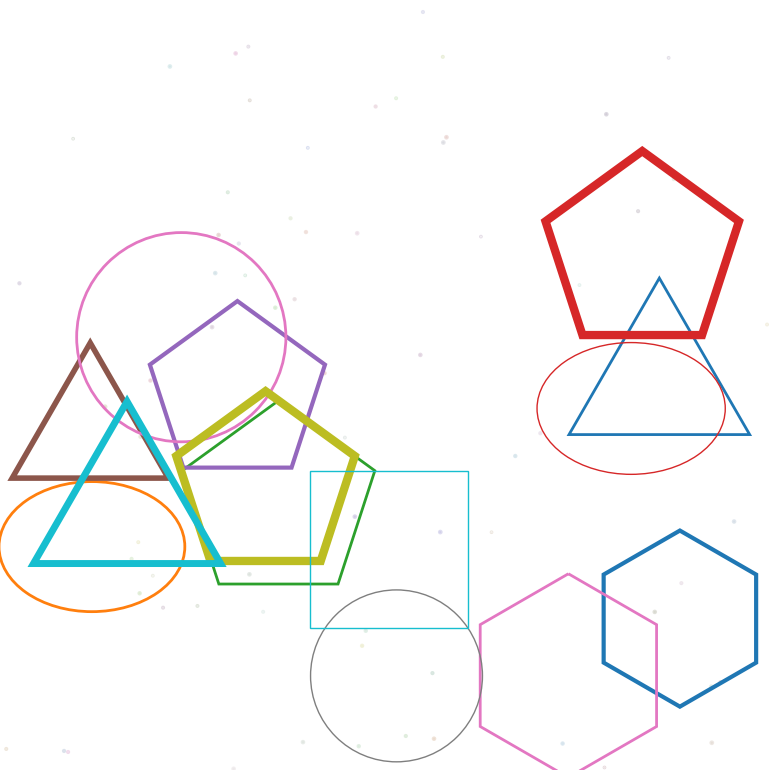[{"shape": "triangle", "thickness": 1, "radius": 0.68, "center": [0.856, 0.503]}, {"shape": "hexagon", "thickness": 1.5, "radius": 0.57, "center": [0.883, 0.197]}, {"shape": "oval", "thickness": 1, "radius": 0.6, "center": [0.119, 0.29]}, {"shape": "pentagon", "thickness": 1, "radius": 0.66, "center": [0.362, 0.348]}, {"shape": "pentagon", "thickness": 3, "radius": 0.66, "center": [0.834, 0.672]}, {"shape": "oval", "thickness": 0.5, "radius": 0.61, "center": [0.82, 0.47]}, {"shape": "pentagon", "thickness": 1.5, "radius": 0.6, "center": [0.308, 0.489]}, {"shape": "triangle", "thickness": 2, "radius": 0.59, "center": [0.117, 0.438]}, {"shape": "hexagon", "thickness": 1, "radius": 0.66, "center": [0.738, 0.123]}, {"shape": "circle", "thickness": 1, "radius": 0.68, "center": [0.235, 0.562]}, {"shape": "circle", "thickness": 0.5, "radius": 0.56, "center": [0.515, 0.122]}, {"shape": "pentagon", "thickness": 3, "radius": 0.61, "center": [0.345, 0.37]}, {"shape": "square", "thickness": 0.5, "radius": 0.51, "center": [0.505, 0.287]}, {"shape": "triangle", "thickness": 2.5, "radius": 0.7, "center": [0.165, 0.338]}]